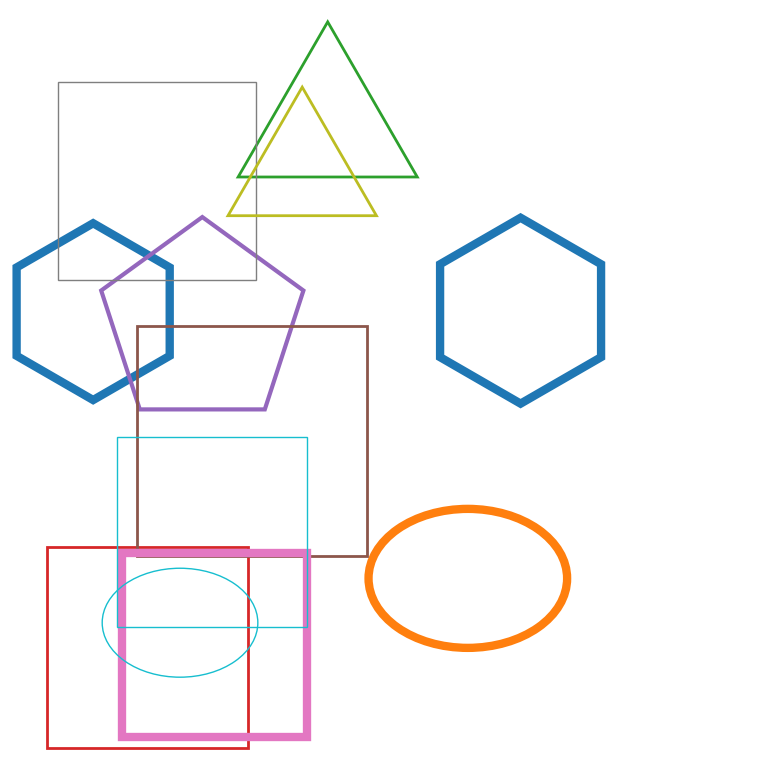[{"shape": "hexagon", "thickness": 3, "radius": 0.57, "center": [0.121, 0.595]}, {"shape": "hexagon", "thickness": 3, "radius": 0.6, "center": [0.676, 0.597]}, {"shape": "oval", "thickness": 3, "radius": 0.64, "center": [0.608, 0.249]}, {"shape": "triangle", "thickness": 1, "radius": 0.67, "center": [0.426, 0.837]}, {"shape": "square", "thickness": 1, "radius": 0.65, "center": [0.191, 0.159]}, {"shape": "pentagon", "thickness": 1.5, "radius": 0.69, "center": [0.263, 0.58]}, {"shape": "square", "thickness": 1, "radius": 0.75, "center": [0.327, 0.428]}, {"shape": "square", "thickness": 3, "radius": 0.6, "center": [0.279, 0.162]}, {"shape": "square", "thickness": 0.5, "radius": 0.64, "center": [0.204, 0.765]}, {"shape": "triangle", "thickness": 1, "radius": 0.56, "center": [0.392, 0.776]}, {"shape": "square", "thickness": 0.5, "radius": 0.62, "center": [0.275, 0.309]}, {"shape": "oval", "thickness": 0.5, "radius": 0.51, "center": [0.234, 0.191]}]